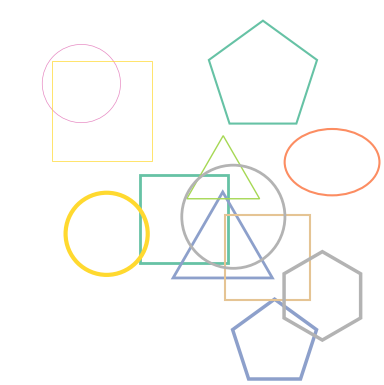[{"shape": "pentagon", "thickness": 1.5, "radius": 0.74, "center": [0.683, 0.799]}, {"shape": "square", "thickness": 2, "radius": 0.57, "center": [0.479, 0.432]}, {"shape": "oval", "thickness": 1.5, "radius": 0.62, "center": [0.862, 0.579]}, {"shape": "pentagon", "thickness": 2.5, "radius": 0.57, "center": [0.713, 0.108]}, {"shape": "triangle", "thickness": 2, "radius": 0.74, "center": [0.579, 0.352]}, {"shape": "circle", "thickness": 0.5, "radius": 0.51, "center": [0.211, 0.783]}, {"shape": "triangle", "thickness": 1, "radius": 0.55, "center": [0.58, 0.538]}, {"shape": "square", "thickness": 0.5, "radius": 0.65, "center": [0.265, 0.711]}, {"shape": "circle", "thickness": 3, "radius": 0.53, "center": [0.277, 0.393]}, {"shape": "square", "thickness": 1.5, "radius": 0.55, "center": [0.694, 0.331]}, {"shape": "hexagon", "thickness": 2.5, "radius": 0.57, "center": [0.837, 0.232]}, {"shape": "circle", "thickness": 2, "radius": 0.67, "center": [0.606, 0.437]}]